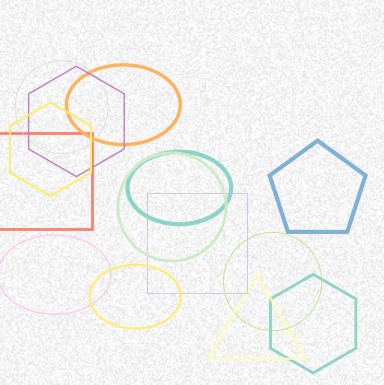[{"shape": "oval", "thickness": 3, "radius": 0.67, "center": [0.466, 0.512]}, {"shape": "hexagon", "thickness": 2, "radius": 0.64, "center": [0.813, 0.159]}, {"shape": "triangle", "thickness": 1.5, "radius": 0.73, "center": [0.667, 0.141]}, {"shape": "square", "thickness": 0.5, "radius": 0.65, "center": [0.512, 0.369]}, {"shape": "square", "thickness": 2, "radius": 0.62, "center": [0.114, 0.529]}, {"shape": "pentagon", "thickness": 3, "radius": 0.65, "center": [0.825, 0.504]}, {"shape": "oval", "thickness": 2.5, "radius": 0.74, "center": [0.32, 0.728]}, {"shape": "circle", "thickness": 0.5, "radius": 0.64, "center": [0.708, 0.269]}, {"shape": "oval", "thickness": 1, "radius": 0.74, "center": [0.141, 0.287]}, {"shape": "circle", "thickness": 0.5, "radius": 0.6, "center": [0.16, 0.722]}, {"shape": "hexagon", "thickness": 1, "radius": 0.72, "center": [0.199, 0.685]}, {"shape": "circle", "thickness": 2, "radius": 0.7, "center": [0.447, 0.463]}, {"shape": "oval", "thickness": 1.5, "radius": 0.59, "center": [0.351, 0.229]}, {"shape": "hexagon", "thickness": 1.5, "radius": 0.61, "center": [0.131, 0.612]}]